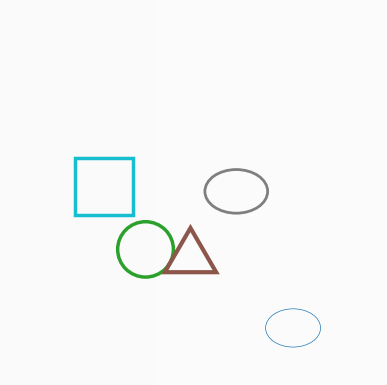[{"shape": "oval", "thickness": 0.5, "radius": 0.35, "center": [0.756, 0.148]}, {"shape": "circle", "thickness": 2.5, "radius": 0.36, "center": [0.376, 0.352]}, {"shape": "triangle", "thickness": 3, "radius": 0.38, "center": [0.492, 0.331]}, {"shape": "oval", "thickness": 2, "radius": 0.4, "center": [0.61, 0.503]}, {"shape": "square", "thickness": 2.5, "radius": 0.37, "center": [0.269, 0.515]}]